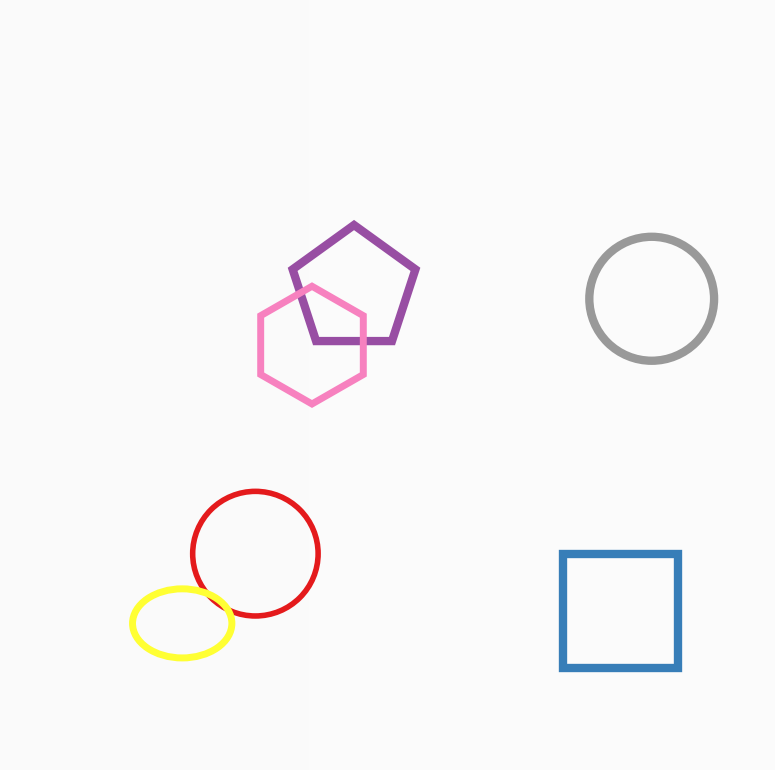[{"shape": "circle", "thickness": 2, "radius": 0.4, "center": [0.33, 0.281]}, {"shape": "square", "thickness": 3, "radius": 0.37, "center": [0.8, 0.207]}, {"shape": "pentagon", "thickness": 3, "radius": 0.42, "center": [0.457, 0.624]}, {"shape": "oval", "thickness": 2.5, "radius": 0.32, "center": [0.235, 0.19]}, {"shape": "hexagon", "thickness": 2.5, "radius": 0.38, "center": [0.403, 0.552]}, {"shape": "circle", "thickness": 3, "radius": 0.4, "center": [0.841, 0.612]}]